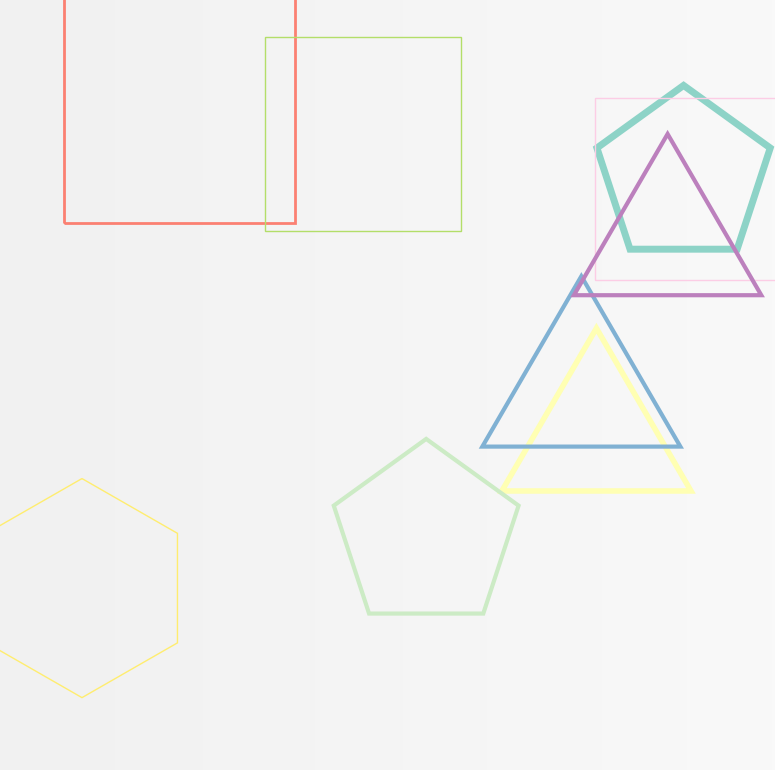[{"shape": "pentagon", "thickness": 2.5, "radius": 0.59, "center": [0.882, 0.771]}, {"shape": "triangle", "thickness": 2, "radius": 0.7, "center": [0.77, 0.433]}, {"shape": "square", "thickness": 1, "radius": 0.74, "center": [0.231, 0.859]}, {"shape": "triangle", "thickness": 1.5, "radius": 0.74, "center": [0.75, 0.494]}, {"shape": "square", "thickness": 0.5, "radius": 0.63, "center": [0.469, 0.826]}, {"shape": "square", "thickness": 0.5, "radius": 0.59, "center": [0.886, 0.754]}, {"shape": "triangle", "thickness": 1.5, "radius": 0.7, "center": [0.861, 0.686]}, {"shape": "pentagon", "thickness": 1.5, "radius": 0.63, "center": [0.55, 0.305]}, {"shape": "hexagon", "thickness": 0.5, "radius": 0.71, "center": [0.106, 0.236]}]